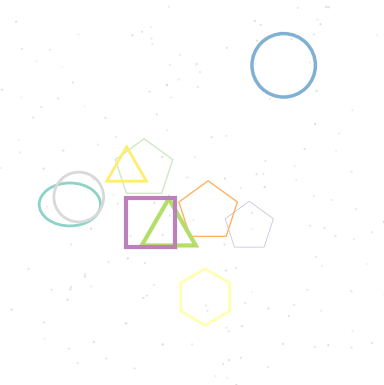[{"shape": "oval", "thickness": 2, "radius": 0.4, "center": [0.181, 0.469]}, {"shape": "hexagon", "thickness": 2, "radius": 0.37, "center": [0.533, 0.229]}, {"shape": "pentagon", "thickness": 0.5, "radius": 0.33, "center": [0.647, 0.411]}, {"shape": "circle", "thickness": 2.5, "radius": 0.41, "center": [0.737, 0.83]}, {"shape": "pentagon", "thickness": 1, "radius": 0.4, "center": [0.541, 0.451]}, {"shape": "triangle", "thickness": 3, "radius": 0.4, "center": [0.438, 0.403]}, {"shape": "circle", "thickness": 2, "radius": 0.32, "center": [0.205, 0.488]}, {"shape": "square", "thickness": 3, "radius": 0.32, "center": [0.39, 0.422]}, {"shape": "pentagon", "thickness": 1, "radius": 0.39, "center": [0.374, 0.561]}, {"shape": "triangle", "thickness": 2, "radius": 0.3, "center": [0.329, 0.559]}]